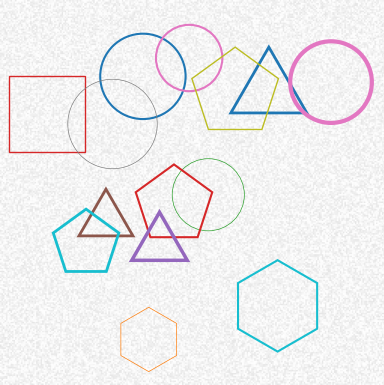[{"shape": "triangle", "thickness": 2, "radius": 0.57, "center": [0.698, 0.764]}, {"shape": "circle", "thickness": 1.5, "radius": 0.55, "center": [0.371, 0.802]}, {"shape": "hexagon", "thickness": 0.5, "radius": 0.42, "center": [0.386, 0.118]}, {"shape": "circle", "thickness": 0.5, "radius": 0.47, "center": [0.541, 0.494]}, {"shape": "square", "thickness": 1, "radius": 0.5, "center": [0.122, 0.704]}, {"shape": "pentagon", "thickness": 1.5, "radius": 0.52, "center": [0.452, 0.468]}, {"shape": "triangle", "thickness": 2.5, "radius": 0.42, "center": [0.414, 0.365]}, {"shape": "triangle", "thickness": 2, "radius": 0.4, "center": [0.275, 0.428]}, {"shape": "circle", "thickness": 1.5, "radius": 0.43, "center": [0.491, 0.849]}, {"shape": "circle", "thickness": 3, "radius": 0.53, "center": [0.86, 0.787]}, {"shape": "circle", "thickness": 0.5, "radius": 0.58, "center": [0.292, 0.678]}, {"shape": "pentagon", "thickness": 1, "radius": 0.59, "center": [0.611, 0.759]}, {"shape": "pentagon", "thickness": 2, "radius": 0.45, "center": [0.224, 0.367]}, {"shape": "hexagon", "thickness": 1.5, "radius": 0.59, "center": [0.721, 0.205]}]